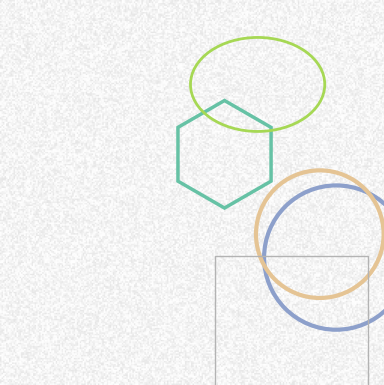[{"shape": "hexagon", "thickness": 2.5, "radius": 0.7, "center": [0.583, 0.599]}, {"shape": "circle", "thickness": 3, "radius": 0.94, "center": [0.873, 0.331]}, {"shape": "oval", "thickness": 2, "radius": 0.87, "center": [0.669, 0.781]}, {"shape": "circle", "thickness": 3, "radius": 0.83, "center": [0.831, 0.392]}, {"shape": "square", "thickness": 1, "radius": 1.0, "center": [0.756, 0.135]}]